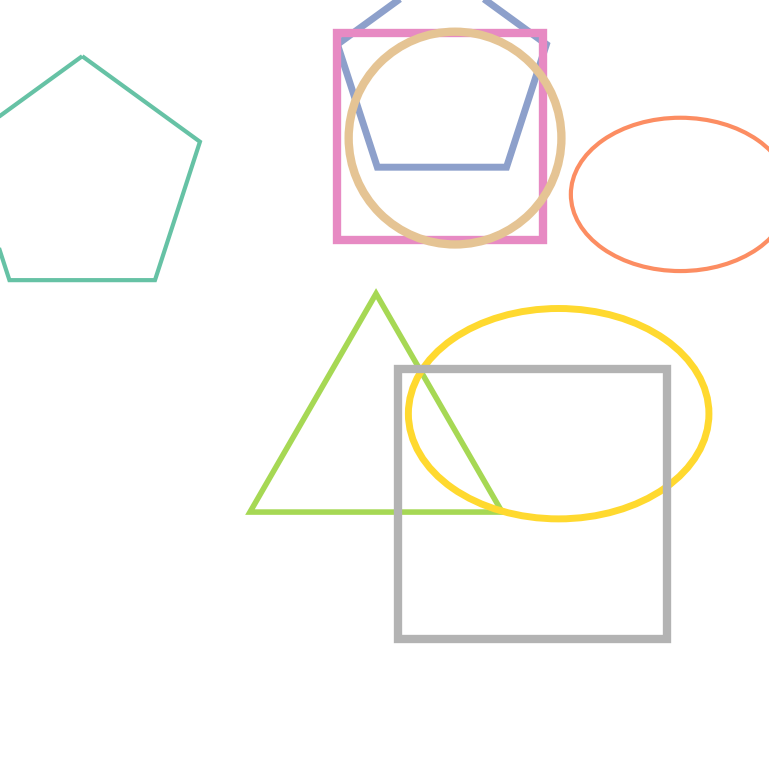[{"shape": "pentagon", "thickness": 1.5, "radius": 0.8, "center": [0.107, 0.766]}, {"shape": "oval", "thickness": 1.5, "radius": 0.71, "center": [0.884, 0.748]}, {"shape": "pentagon", "thickness": 2.5, "radius": 0.71, "center": [0.574, 0.898]}, {"shape": "square", "thickness": 3, "radius": 0.67, "center": [0.572, 0.823]}, {"shape": "triangle", "thickness": 2, "radius": 0.95, "center": [0.488, 0.43]}, {"shape": "oval", "thickness": 2.5, "radius": 0.98, "center": [0.726, 0.463]}, {"shape": "circle", "thickness": 3, "radius": 0.69, "center": [0.591, 0.821]}, {"shape": "square", "thickness": 3, "radius": 0.87, "center": [0.692, 0.345]}]